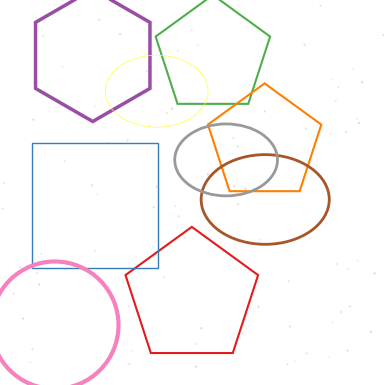[{"shape": "pentagon", "thickness": 1.5, "radius": 0.91, "center": [0.498, 0.23]}, {"shape": "square", "thickness": 1, "radius": 0.82, "center": [0.248, 0.467]}, {"shape": "pentagon", "thickness": 1.5, "radius": 0.78, "center": [0.553, 0.857]}, {"shape": "hexagon", "thickness": 2.5, "radius": 0.86, "center": [0.241, 0.856]}, {"shape": "pentagon", "thickness": 1.5, "radius": 0.77, "center": [0.687, 0.629]}, {"shape": "oval", "thickness": 0.5, "radius": 0.67, "center": [0.407, 0.763]}, {"shape": "oval", "thickness": 2, "radius": 0.83, "center": [0.689, 0.482]}, {"shape": "circle", "thickness": 3, "radius": 0.83, "center": [0.142, 0.155]}, {"shape": "oval", "thickness": 2, "radius": 0.67, "center": [0.587, 0.585]}]